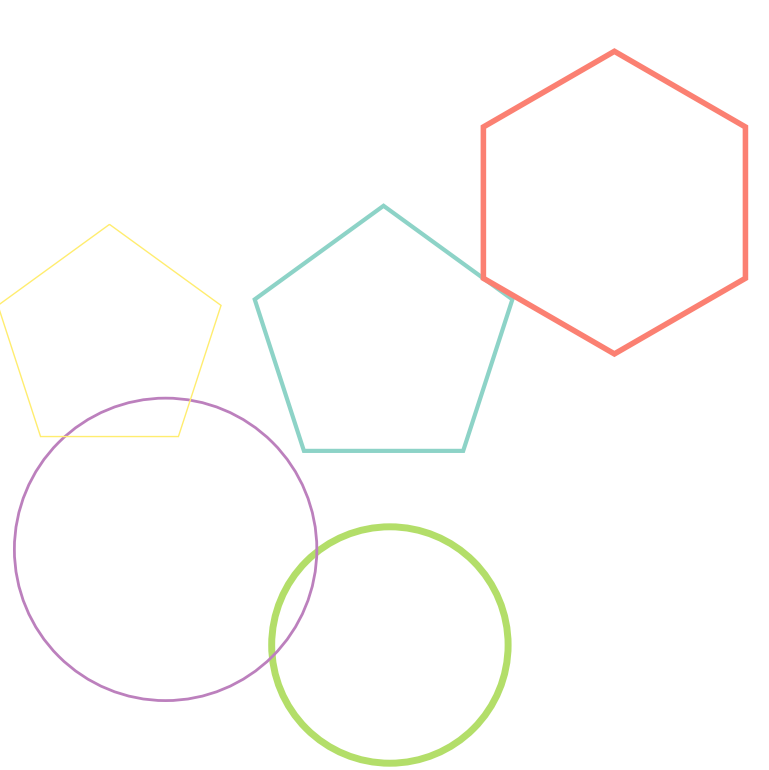[{"shape": "pentagon", "thickness": 1.5, "radius": 0.88, "center": [0.498, 0.557]}, {"shape": "hexagon", "thickness": 2, "radius": 0.98, "center": [0.798, 0.737]}, {"shape": "circle", "thickness": 2.5, "radius": 0.77, "center": [0.506, 0.162]}, {"shape": "circle", "thickness": 1, "radius": 0.98, "center": [0.215, 0.287]}, {"shape": "pentagon", "thickness": 0.5, "radius": 0.76, "center": [0.142, 0.556]}]